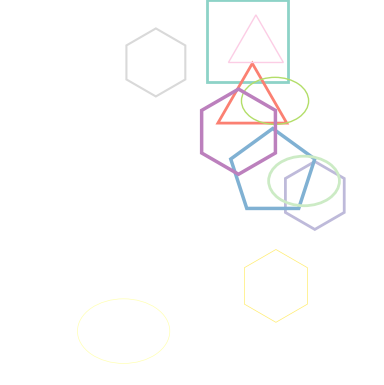[{"shape": "square", "thickness": 2, "radius": 0.53, "center": [0.642, 0.893]}, {"shape": "oval", "thickness": 0.5, "radius": 0.6, "center": [0.321, 0.14]}, {"shape": "hexagon", "thickness": 2, "radius": 0.44, "center": [0.818, 0.492]}, {"shape": "triangle", "thickness": 2, "radius": 0.52, "center": [0.655, 0.732]}, {"shape": "pentagon", "thickness": 2.5, "radius": 0.57, "center": [0.708, 0.551]}, {"shape": "oval", "thickness": 1, "radius": 0.44, "center": [0.714, 0.738]}, {"shape": "triangle", "thickness": 1, "radius": 0.41, "center": [0.665, 0.879]}, {"shape": "hexagon", "thickness": 1.5, "radius": 0.44, "center": [0.405, 0.838]}, {"shape": "hexagon", "thickness": 2.5, "radius": 0.55, "center": [0.62, 0.658]}, {"shape": "oval", "thickness": 2, "radius": 0.46, "center": [0.79, 0.53]}, {"shape": "hexagon", "thickness": 0.5, "radius": 0.47, "center": [0.717, 0.257]}]